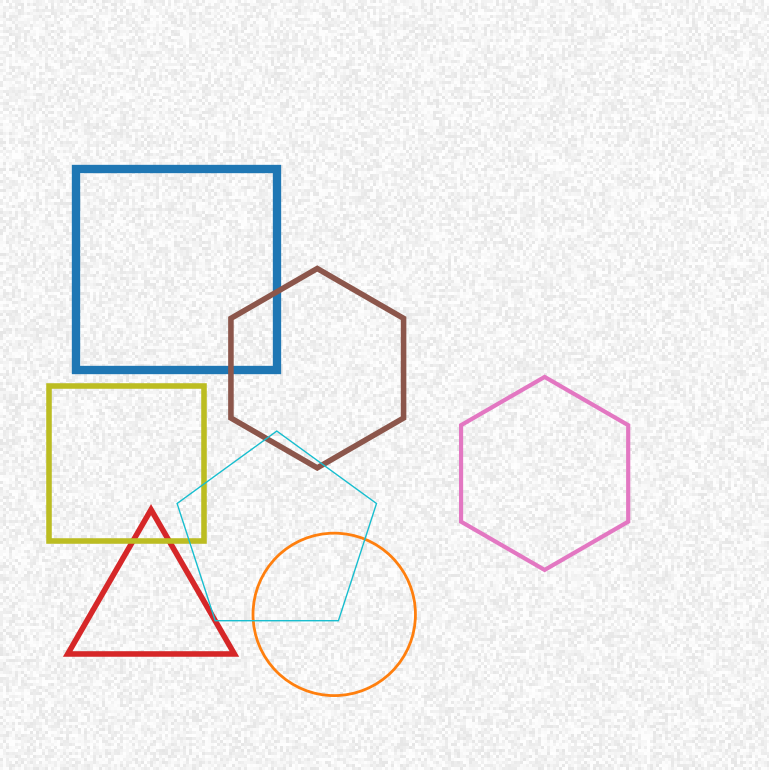[{"shape": "square", "thickness": 3, "radius": 0.65, "center": [0.229, 0.651]}, {"shape": "circle", "thickness": 1, "radius": 0.53, "center": [0.434, 0.202]}, {"shape": "triangle", "thickness": 2, "radius": 0.62, "center": [0.196, 0.213]}, {"shape": "hexagon", "thickness": 2, "radius": 0.65, "center": [0.412, 0.522]}, {"shape": "hexagon", "thickness": 1.5, "radius": 0.63, "center": [0.707, 0.385]}, {"shape": "square", "thickness": 2, "radius": 0.5, "center": [0.165, 0.398]}, {"shape": "pentagon", "thickness": 0.5, "radius": 0.68, "center": [0.359, 0.304]}]